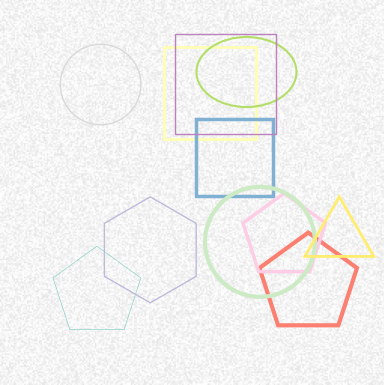[{"shape": "pentagon", "thickness": 0.5, "radius": 0.6, "center": [0.252, 0.241]}, {"shape": "square", "thickness": 2, "radius": 0.6, "center": [0.545, 0.758]}, {"shape": "hexagon", "thickness": 1, "radius": 0.69, "center": [0.39, 0.351]}, {"shape": "pentagon", "thickness": 3, "radius": 0.67, "center": [0.801, 0.263]}, {"shape": "square", "thickness": 2.5, "radius": 0.5, "center": [0.609, 0.592]}, {"shape": "oval", "thickness": 1.5, "radius": 0.65, "center": [0.64, 0.813]}, {"shape": "pentagon", "thickness": 2.5, "radius": 0.56, "center": [0.738, 0.386]}, {"shape": "circle", "thickness": 1, "radius": 0.52, "center": [0.261, 0.78]}, {"shape": "square", "thickness": 1, "radius": 0.65, "center": [0.585, 0.781]}, {"shape": "circle", "thickness": 3, "radius": 0.71, "center": [0.675, 0.372]}, {"shape": "triangle", "thickness": 2, "radius": 0.52, "center": [0.881, 0.386]}]